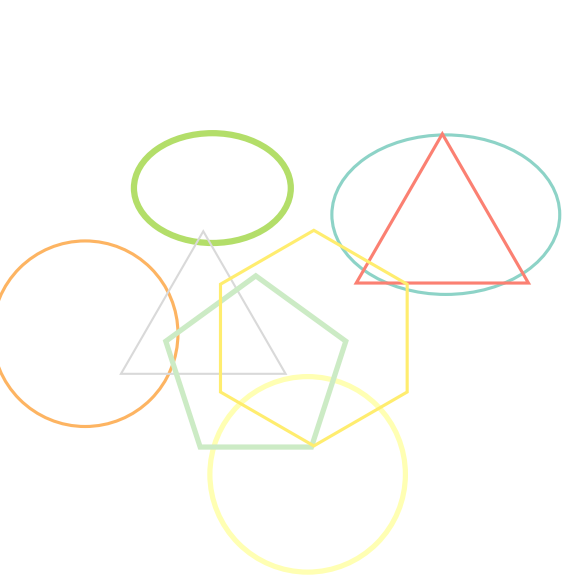[{"shape": "oval", "thickness": 1.5, "radius": 0.99, "center": [0.772, 0.627]}, {"shape": "circle", "thickness": 2.5, "radius": 0.85, "center": [0.533, 0.178]}, {"shape": "triangle", "thickness": 1.5, "radius": 0.86, "center": [0.766, 0.595]}, {"shape": "circle", "thickness": 1.5, "radius": 0.8, "center": [0.147, 0.421]}, {"shape": "oval", "thickness": 3, "radius": 0.68, "center": [0.368, 0.673]}, {"shape": "triangle", "thickness": 1, "radius": 0.82, "center": [0.352, 0.434]}, {"shape": "pentagon", "thickness": 2.5, "radius": 0.82, "center": [0.443, 0.358]}, {"shape": "hexagon", "thickness": 1.5, "radius": 0.93, "center": [0.543, 0.414]}]